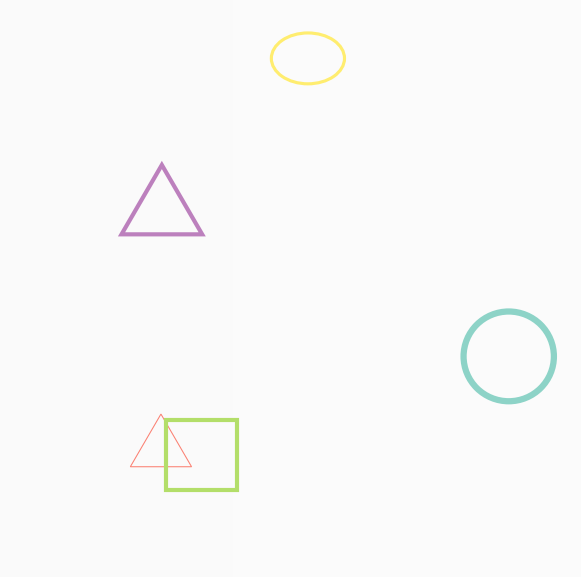[{"shape": "circle", "thickness": 3, "radius": 0.39, "center": [0.875, 0.382]}, {"shape": "triangle", "thickness": 0.5, "radius": 0.3, "center": [0.277, 0.221]}, {"shape": "square", "thickness": 2, "radius": 0.3, "center": [0.347, 0.211]}, {"shape": "triangle", "thickness": 2, "radius": 0.4, "center": [0.278, 0.633]}, {"shape": "oval", "thickness": 1.5, "radius": 0.31, "center": [0.53, 0.898]}]